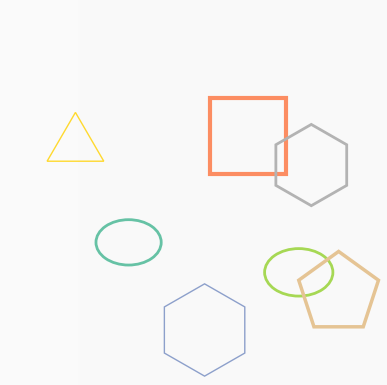[{"shape": "oval", "thickness": 2, "radius": 0.42, "center": [0.332, 0.37]}, {"shape": "square", "thickness": 3, "radius": 0.49, "center": [0.639, 0.646]}, {"shape": "hexagon", "thickness": 1, "radius": 0.6, "center": [0.528, 0.143]}, {"shape": "oval", "thickness": 2, "radius": 0.44, "center": [0.771, 0.293]}, {"shape": "triangle", "thickness": 1, "radius": 0.42, "center": [0.195, 0.624]}, {"shape": "pentagon", "thickness": 2.5, "radius": 0.54, "center": [0.874, 0.239]}, {"shape": "hexagon", "thickness": 2, "radius": 0.53, "center": [0.803, 0.571]}]